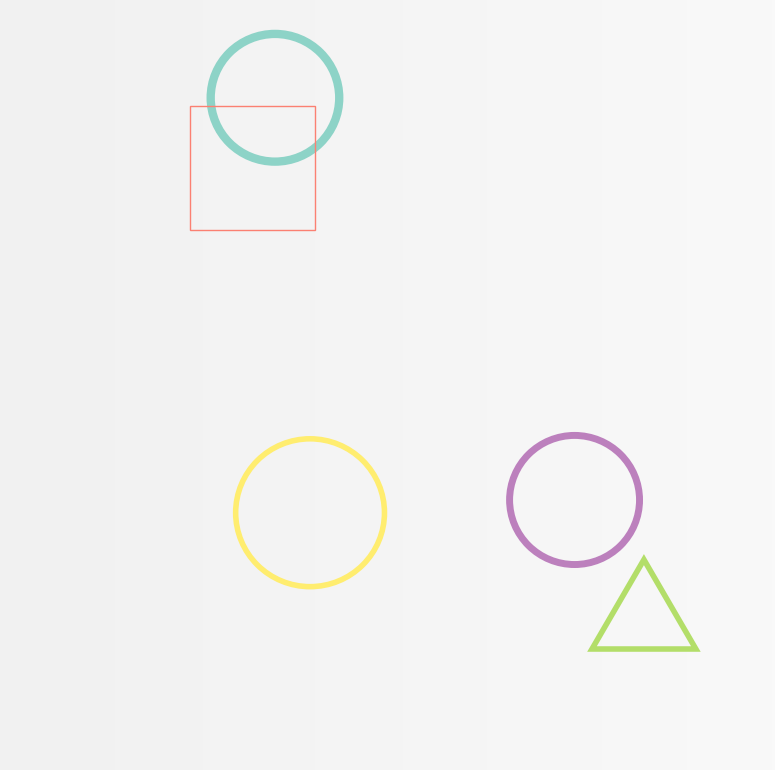[{"shape": "circle", "thickness": 3, "radius": 0.41, "center": [0.355, 0.873]}, {"shape": "square", "thickness": 0.5, "radius": 0.4, "center": [0.326, 0.782]}, {"shape": "triangle", "thickness": 2, "radius": 0.39, "center": [0.831, 0.196]}, {"shape": "circle", "thickness": 2.5, "radius": 0.42, "center": [0.741, 0.351]}, {"shape": "circle", "thickness": 2, "radius": 0.48, "center": [0.4, 0.334]}]